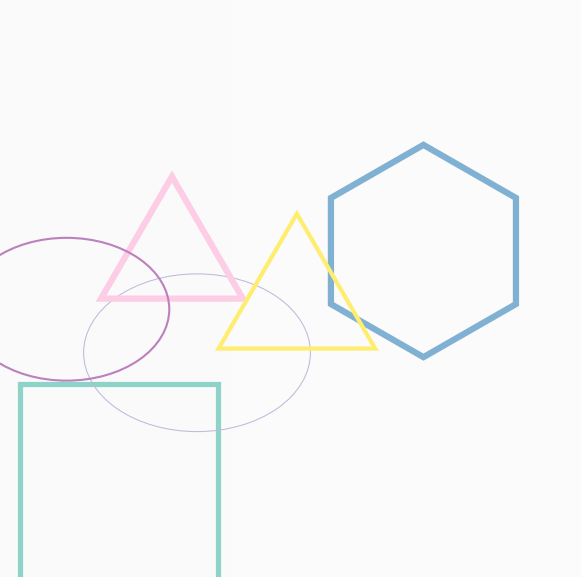[{"shape": "square", "thickness": 2.5, "radius": 0.85, "center": [0.205, 0.164]}, {"shape": "oval", "thickness": 0.5, "radius": 0.98, "center": [0.339, 0.388]}, {"shape": "hexagon", "thickness": 3, "radius": 0.92, "center": [0.729, 0.564]}, {"shape": "triangle", "thickness": 3, "radius": 0.7, "center": [0.296, 0.552]}, {"shape": "oval", "thickness": 1, "radius": 0.88, "center": [0.115, 0.464]}, {"shape": "triangle", "thickness": 2, "radius": 0.78, "center": [0.511, 0.473]}]